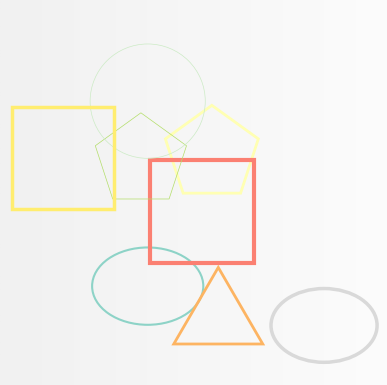[{"shape": "oval", "thickness": 1.5, "radius": 0.72, "center": [0.381, 0.257]}, {"shape": "pentagon", "thickness": 2, "radius": 0.63, "center": [0.547, 0.6]}, {"shape": "square", "thickness": 3, "radius": 0.67, "center": [0.521, 0.45]}, {"shape": "triangle", "thickness": 2, "radius": 0.66, "center": [0.563, 0.173]}, {"shape": "pentagon", "thickness": 0.5, "radius": 0.62, "center": [0.364, 0.583]}, {"shape": "oval", "thickness": 2.5, "radius": 0.68, "center": [0.836, 0.155]}, {"shape": "circle", "thickness": 0.5, "radius": 0.74, "center": [0.381, 0.737]}, {"shape": "square", "thickness": 2.5, "radius": 0.66, "center": [0.162, 0.59]}]